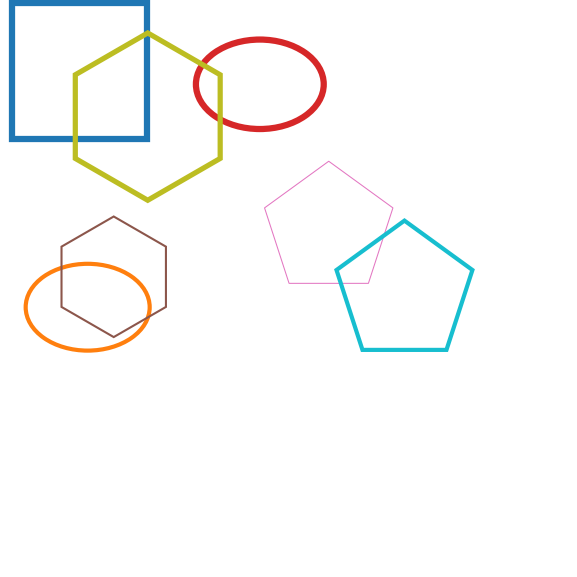[{"shape": "square", "thickness": 3, "radius": 0.59, "center": [0.137, 0.876]}, {"shape": "oval", "thickness": 2, "radius": 0.54, "center": [0.152, 0.467]}, {"shape": "oval", "thickness": 3, "radius": 0.55, "center": [0.45, 0.853]}, {"shape": "hexagon", "thickness": 1, "radius": 0.52, "center": [0.197, 0.52]}, {"shape": "pentagon", "thickness": 0.5, "radius": 0.58, "center": [0.569, 0.603]}, {"shape": "hexagon", "thickness": 2.5, "radius": 0.72, "center": [0.256, 0.797]}, {"shape": "pentagon", "thickness": 2, "radius": 0.62, "center": [0.7, 0.493]}]